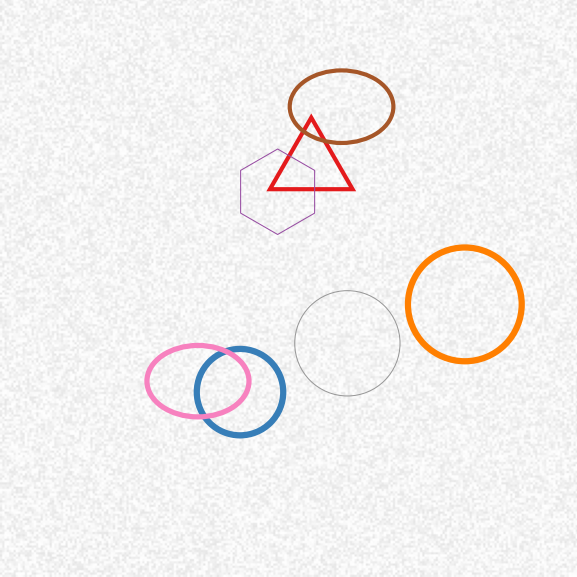[{"shape": "triangle", "thickness": 2, "radius": 0.41, "center": [0.539, 0.713]}, {"shape": "circle", "thickness": 3, "radius": 0.37, "center": [0.416, 0.32]}, {"shape": "hexagon", "thickness": 0.5, "radius": 0.37, "center": [0.481, 0.667]}, {"shape": "circle", "thickness": 3, "radius": 0.49, "center": [0.805, 0.472]}, {"shape": "oval", "thickness": 2, "radius": 0.45, "center": [0.591, 0.814]}, {"shape": "oval", "thickness": 2.5, "radius": 0.44, "center": [0.343, 0.339]}, {"shape": "circle", "thickness": 0.5, "radius": 0.46, "center": [0.602, 0.405]}]